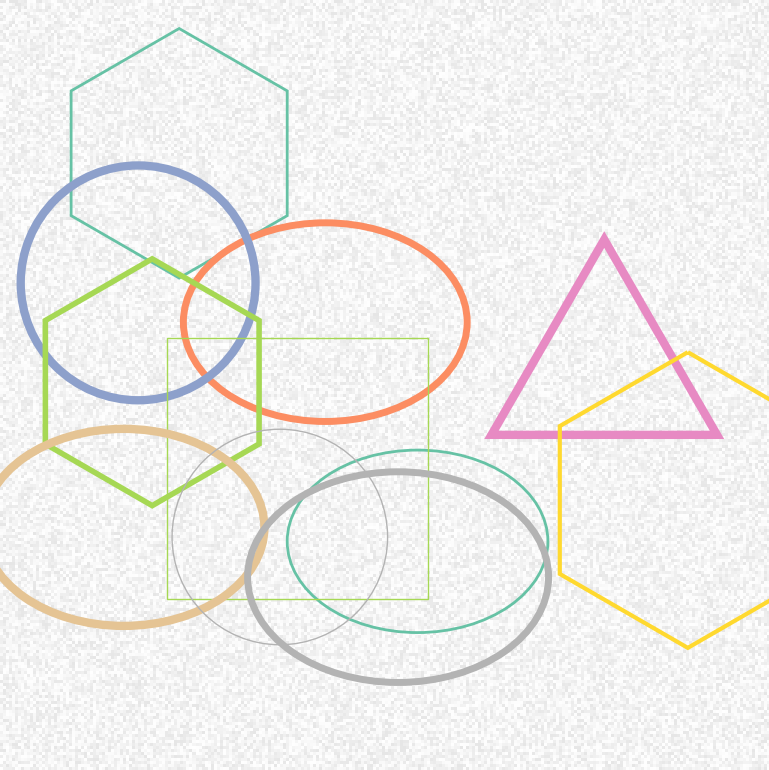[{"shape": "oval", "thickness": 1, "radius": 0.85, "center": [0.542, 0.297]}, {"shape": "hexagon", "thickness": 1, "radius": 0.81, "center": [0.233, 0.801]}, {"shape": "oval", "thickness": 2.5, "radius": 0.92, "center": [0.422, 0.582]}, {"shape": "circle", "thickness": 3, "radius": 0.76, "center": [0.179, 0.633]}, {"shape": "triangle", "thickness": 3, "radius": 0.85, "center": [0.785, 0.52]}, {"shape": "hexagon", "thickness": 2, "radius": 0.8, "center": [0.198, 0.504]}, {"shape": "square", "thickness": 0.5, "radius": 0.85, "center": [0.386, 0.391]}, {"shape": "hexagon", "thickness": 1.5, "radius": 0.96, "center": [0.893, 0.351]}, {"shape": "oval", "thickness": 3, "radius": 0.91, "center": [0.161, 0.315]}, {"shape": "circle", "thickness": 0.5, "radius": 0.7, "center": [0.363, 0.303]}, {"shape": "oval", "thickness": 2.5, "radius": 0.98, "center": [0.517, 0.25]}]